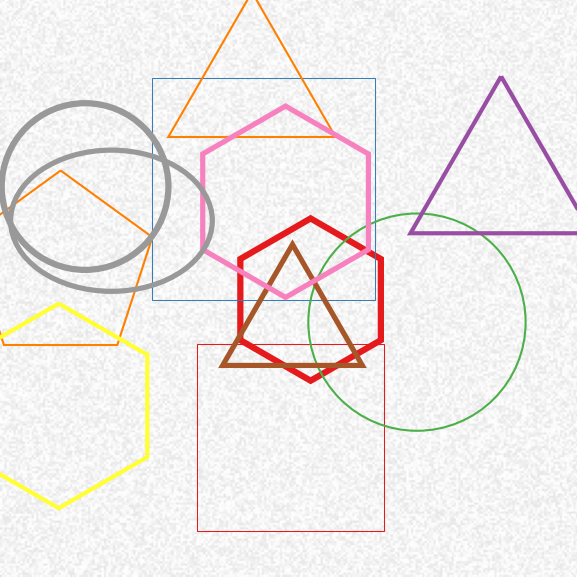[{"shape": "square", "thickness": 0.5, "radius": 0.81, "center": [0.503, 0.242]}, {"shape": "hexagon", "thickness": 3, "radius": 0.7, "center": [0.538, 0.48]}, {"shape": "square", "thickness": 0.5, "radius": 0.96, "center": [0.456, 0.671]}, {"shape": "circle", "thickness": 1, "radius": 0.94, "center": [0.722, 0.441]}, {"shape": "triangle", "thickness": 2, "radius": 0.91, "center": [0.868, 0.686]}, {"shape": "pentagon", "thickness": 1, "radius": 0.84, "center": [0.105, 0.537]}, {"shape": "triangle", "thickness": 1, "radius": 0.84, "center": [0.436, 0.846]}, {"shape": "hexagon", "thickness": 2, "radius": 0.89, "center": [0.102, 0.296]}, {"shape": "triangle", "thickness": 2.5, "radius": 0.7, "center": [0.506, 0.436]}, {"shape": "hexagon", "thickness": 2.5, "radius": 0.83, "center": [0.495, 0.65]}, {"shape": "circle", "thickness": 3, "radius": 0.72, "center": [0.147, 0.676]}, {"shape": "oval", "thickness": 2.5, "radius": 0.87, "center": [0.193, 0.617]}]